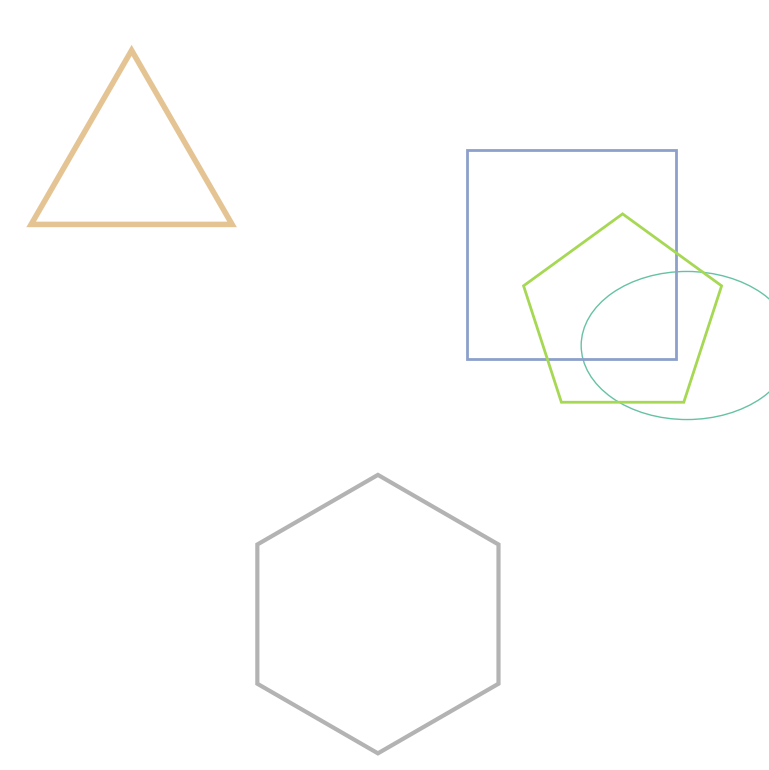[{"shape": "oval", "thickness": 0.5, "radius": 0.69, "center": [0.892, 0.551]}, {"shape": "square", "thickness": 1, "radius": 0.68, "center": [0.742, 0.67]}, {"shape": "pentagon", "thickness": 1, "radius": 0.68, "center": [0.809, 0.587]}, {"shape": "triangle", "thickness": 2, "radius": 0.75, "center": [0.171, 0.784]}, {"shape": "hexagon", "thickness": 1.5, "radius": 0.9, "center": [0.491, 0.202]}]